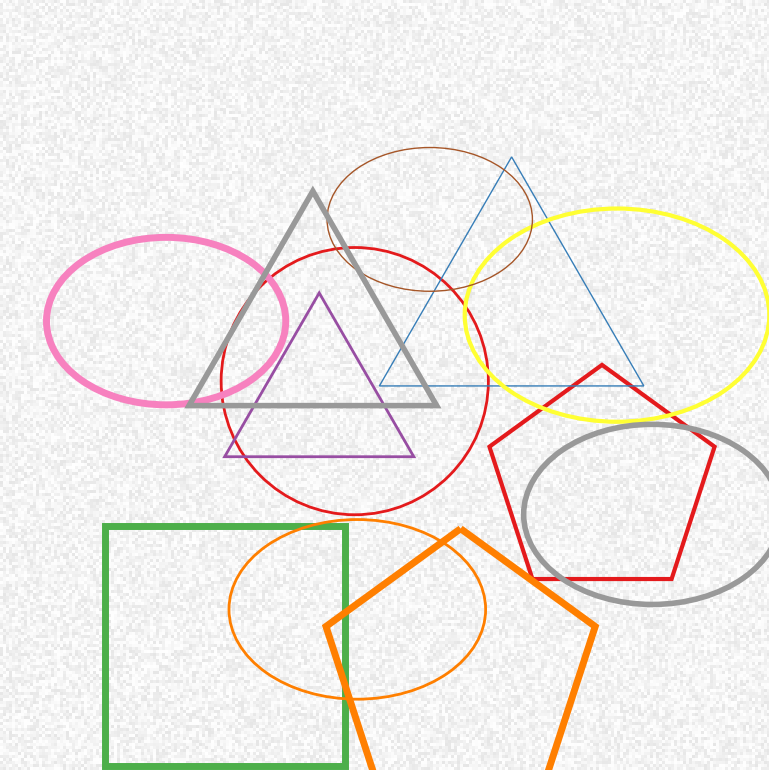[{"shape": "circle", "thickness": 1, "radius": 0.87, "center": [0.461, 0.505]}, {"shape": "pentagon", "thickness": 1.5, "radius": 0.77, "center": [0.782, 0.372]}, {"shape": "triangle", "thickness": 0.5, "radius": 0.99, "center": [0.664, 0.598]}, {"shape": "square", "thickness": 2.5, "radius": 0.78, "center": [0.292, 0.161]}, {"shape": "triangle", "thickness": 1, "radius": 0.71, "center": [0.415, 0.478]}, {"shape": "oval", "thickness": 1, "radius": 0.83, "center": [0.464, 0.209]}, {"shape": "pentagon", "thickness": 2.5, "radius": 0.92, "center": [0.598, 0.13]}, {"shape": "oval", "thickness": 1.5, "radius": 0.99, "center": [0.801, 0.591]}, {"shape": "oval", "thickness": 0.5, "radius": 0.67, "center": [0.558, 0.715]}, {"shape": "oval", "thickness": 2.5, "radius": 0.78, "center": [0.216, 0.583]}, {"shape": "triangle", "thickness": 2, "radius": 0.93, "center": [0.406, 0.566]}, {"shape": "oval", "thickness": 2, "radius": 0.84, "center": [0.847, 0.332]}]